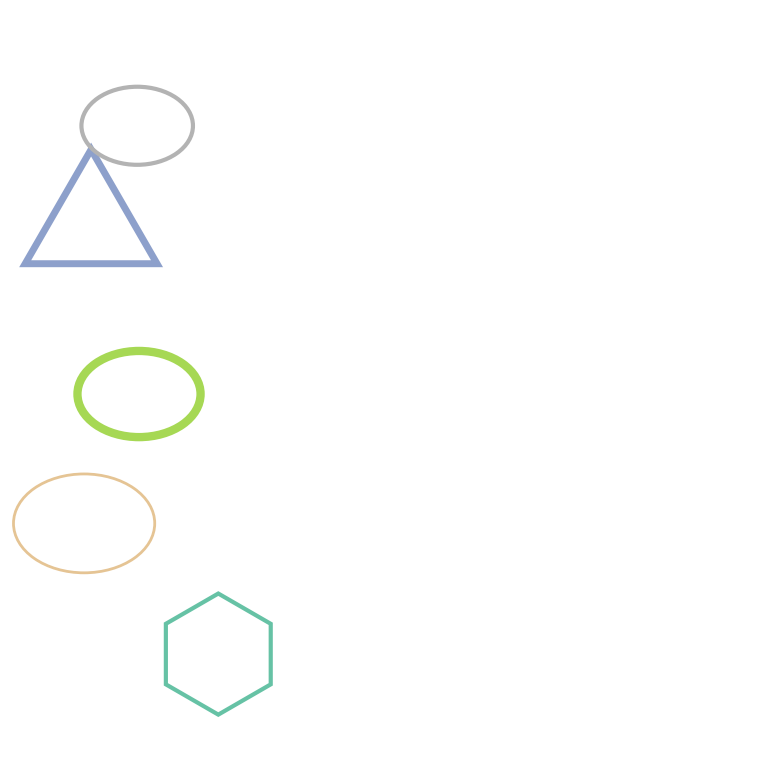[{"shape": "hexagon", "thickness": 1.5, "radius": 0.39, "center": [0.283, 0.151]}, {"shape": "triangle", "thickness": 2.5, "radius": 0.49, "center": [0.118, 0.707]}, {"shape": "oval", "thickness": 3, "radius": 0.4, "center": [0.181, 0.488]}, {"shape": "oval", "thickness": 1, "radius": 0.46, "center": [0.109, 0.32]}, {"shape": "oval", "thickness": 1.5, "radius": 0.36, "center": [0.178, 0.837]}]